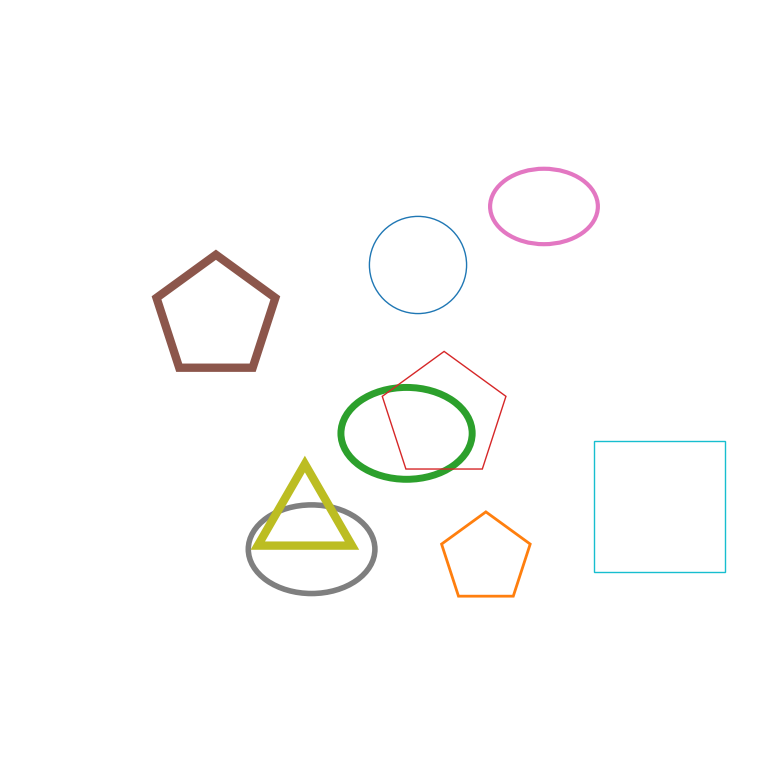[{"shape": "circle", "thickness": 0.5, "radius": 0.32, "center": [0.543, 0.656]}, {"shape": "pentagon", "thickness": 1, "radius": 0.3, "center": [0.631, 0.275]}, {"shape": "oval", "thickness": 2.5, "radius": 0.43, "center": [0.528, 0.437]}, {"shape": "pentagon", "thickness": 0.5, "radius": 0.42, "center": [0.577, 0.459]}, {"shape": "pentagon", "thickness": 3, "radius": 0.41, "center": [0.28, 0.588]}, {"shape": "oval", "thickness": 1.5, "radius": 0.35, "center": [0.706, 0.732]}, {"shape": "oval", "thickness": 2, "radius": 0.41, "center": [0.405, 0.287]}, {"shape": "triangle", "thickness": 3, "radius": 0.35, "center": [0.396, 0.327]}, {"shape": "square", "thickness": 0.5, "radius": 0.43, "center": [0.856, 0.343]}]